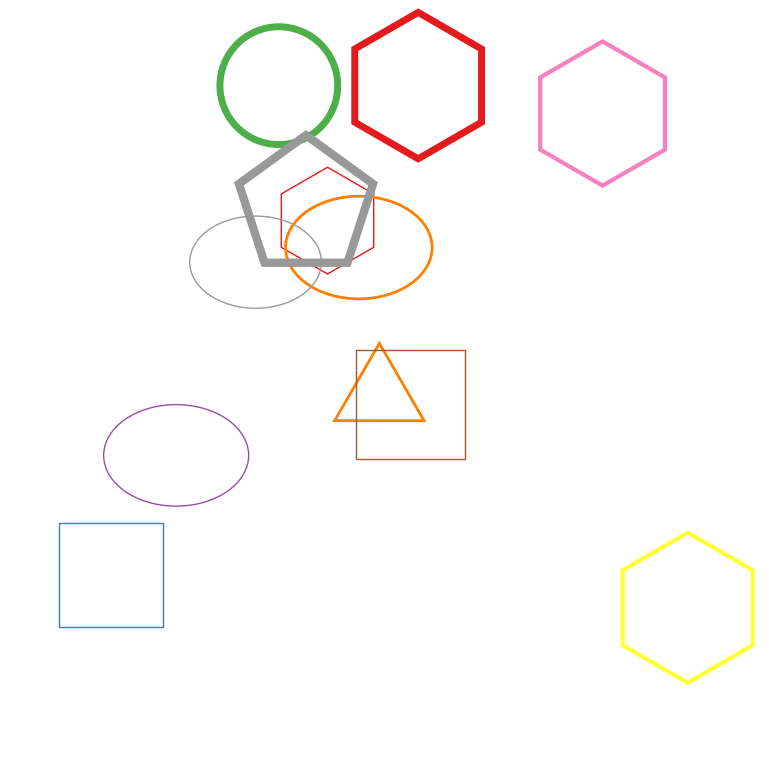[{"shape": "hexagon", "thickness": 2.5, "radius": 0.48, "center": [0.543, 0.889]}, {"shape": "hexagon", "thickness": 0.5, "radius": 0.35, "center": [0.425, 0.713]}, {"shape": "square", "thickness": 0.5, "radius": 0.34, "center": [0.144, 0.253]}, {"shape": "circle", "thickness": 2.5, "radius": 0.38, "center": [0.362, 0.889]}, {"shape": "oval", "thickness": 0.5, "radius": 0.47, "center": [0.229, 0.409]}, {"shape": "oval", "thickness": 1, "radius": 0.48, "center": [0.466, 0.678]}, {"shape": "triangle", "thickness": 1, "radius": 0.34, "center": [0.493, 0.487]}, {"shape": "hexagon", "thickness": 1.5, "radius": 0.49, "center": [0.893, 0.211]}, {"shape": "square", "thickness": 0.5, "radius": 0.35, "center": [0.533, 0.475]}, {"shape": "hexagon", "thickness": 1.5, "radius": 0.47, "center": [0.783, 0.853]}, {"shape": "pentagon", "thickness": 3, "radius": 0.46, "center": [0.397, 0.733]}, {"shape": "oval", "thickness": 0.5, "radius": 0.43, "center": [0.332, 0.66]}]